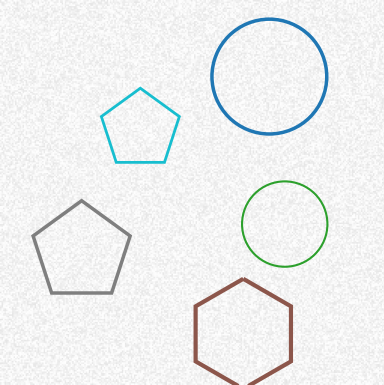[{"shape": "circle", "thickness": 2.5, "radius": 0.75, "center": [0.7, 0.801]}, {"shape": "circle", "thickness": 1.5, "radius": 0.55, "center": [0.74, 0.418]}, {"shape": "hexagon", "thickness": 3, "radius": 0.71, "center": [0.632, 0.133]}, {"shape": "pentagon", "thickness": 2.5, "radius": 0.66, "center": [0.212, 0.346]}, {"shape": "pentagon", "thickness": 2, "radius": 0.53, "center": [0.365, 0.664]}]